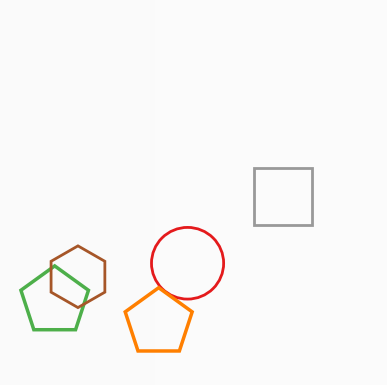[{"shape": "circle", "thickness": 2, "radius": 0.47, "center": [0.484, 0.316]}, {"shape": "pentagon", "thickness": 2.5, "radius": 0.46, "center": [0.141, 0.218]}, {"shape": "pentagon", "thickness": 2.5, "radius": 0.45, "center": [0.41, 0.162]}, {"shape": "hexagon", "thickness": 2, "radius": 0.4, "center": [0.201, 0.281]}, {"shape": "square", "thickness": 2, "radius": 0.37, "center": [0.731, 0.49]}]